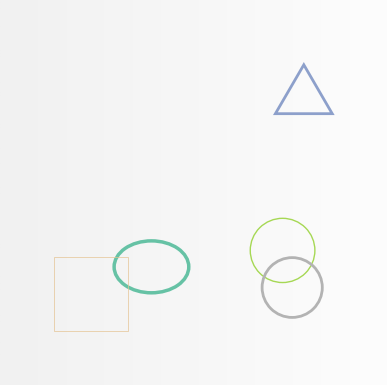[{"shape": "oval", "thickness": 2.5, "radius": 0.48, "center": [0.391, 0.307]}, {"shape": "triangle", "thickness": 2, "radius": 0.42, "center": [0.784, 0.747]}, {"shape": "circle", "thickness": 1, "radius": 0.42, "center": [0.729, 0.35]}, {"shape": "square", "thickness": 0.5, "radius": 0.48, "center": [0.234, 0.236]}, {"shape": "circle", "thickness": 2, "radius": 0.39, "center": [0.754, 0.253]}]